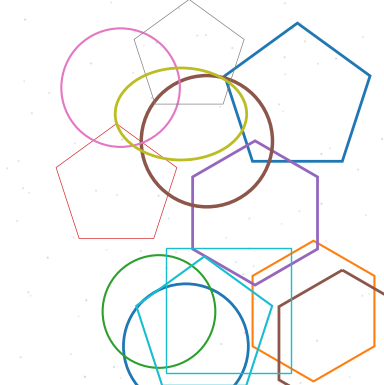[{"shape": "pentagon", "thickness": 2, "radius": 0.99, "center": [0.772, 0.742]}, {"shape": "circle", "thickness": 2, "radius": 0.81, "center": [0.483, 0.101]}, {"shape": "hexagon", "thickness": 1.5, "radius": 0.91, "center": [0.814, 0.192]}, {"shape": "circle", "thickness": 1.5, "radius": 0.73, "center": [0.413, 0.191]}, {"shape": "pentagon", "thickness": 0.5, "radius": 0.82, "center": [0.303, 0.514]}, {"shape": "hexagon", "thickness": 2, "radius": 0.94, "center": [0.663, 0.447]}, {"shape": "hexagon", "thickness": 2, "radius": 0.95, "center": [0.889, 0.108]}, {"shape": "circle", "thickness": 2.5, "radius": 0.85, "center": [0.537, 0.633]}, {"shape": "circle", "thickness": 1.5, "radius": 0.77, "center": [0.313, 0.772]}, {"shape": "pentagon", "thickness": 0.5, "radius": 0.75, "center": [0.491, 0.851]}, {"shape": "oval", "thickness": 2, "radius": 0.85, "center": [0.47, 0.704]}, {"shape": "square", "thickness": 1, "radius": 0.81, "center": [0.593, 0.193]}, {"shape": "pentagon", "thickness": 1.5, "radius": 0.93, "center": [0.53, 0.148]}]